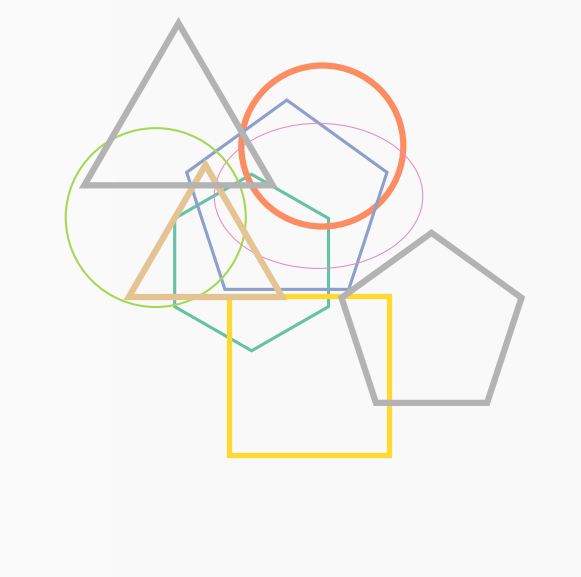[{"shape": "hexagon", "thickness": 1.5, "radius": 0.76, "center": [0.433, 0.545]}, {"shape": "circle", "thickness": 3, "radius": 0.7, "center": [0.555, 0.746]}, {"shape": "pentagon", "thickness": 1.5, "radius": 0.91, "center": [0.493, 0.645]}, {"shape": "oval", "thickness": 0.5, "radius": 0.9, "center": [0.548, 0.66]}, {"shape": "circle", "thickness": 1, "radius": 0.77, "center": [0.268, 0.622]}, {"shape": "square", "thickness": 2.5, "radius": 0.69, "center": [0.532, 0.35]}, {"shape": "triangle", "thickness": 3, "radius": 0.76, "center": [0.353, 0.561]}, {"shape": "triangle", "thickness": 3, "radius": 0.94, "center": [0.307, 0.772]}, {"shape": "pentagon", "thickness": 3, "radius": 0.81, "center": [0.742, 0.433]}]